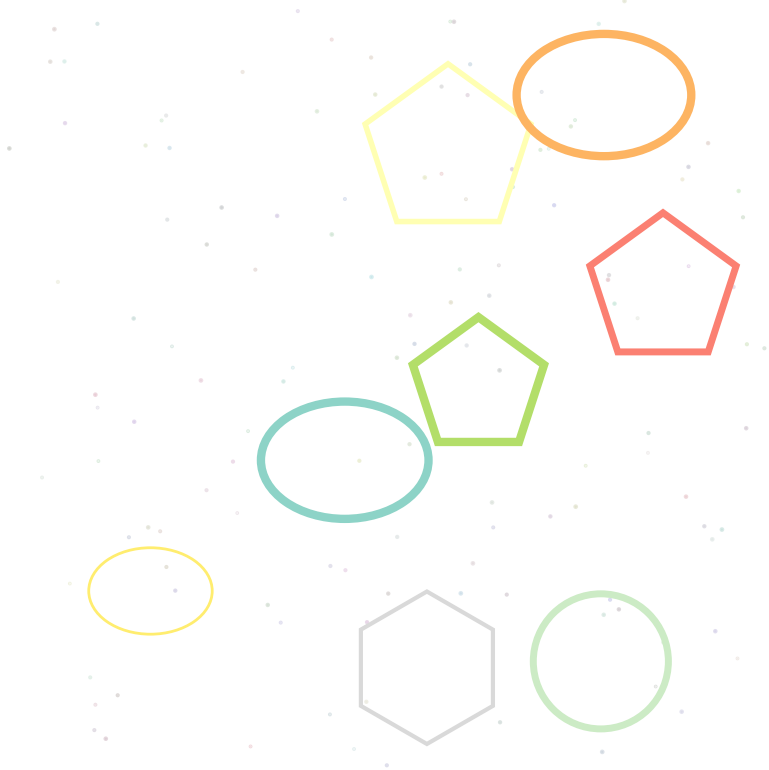[{"shape": "oval", "thickness": 3, "radius": 0.54, "center": [0.448, 0.402]}, {"shape": "pentagon", "thickness": 2, "radius": 0.57, "center": [0.582, 0.804]}, {"shape": "pentagon", "thickness": 2.5, "radius": 0.5, "center": [0.861, 0.624]}, {"shape": "oval", "thickness": 3, "radius": 0.57, "center": [0.784, 0.877]}, {"shape": "pentagon", "thickness": 3, "radius": 0.45, "center": [0.621, 0.499]}, {"shape": "hexagon", "thickness": 1.5, "radius": 0.5, "center": [0.554, 0.133]}, {"shape": "circle", "thickness": 2.5, "radius": 0.44, "center": [0.78, 0.141]}, {"shape": "oval", "thickness": 1, "radius": 0.4, "center": [0.195, 0.232]}]